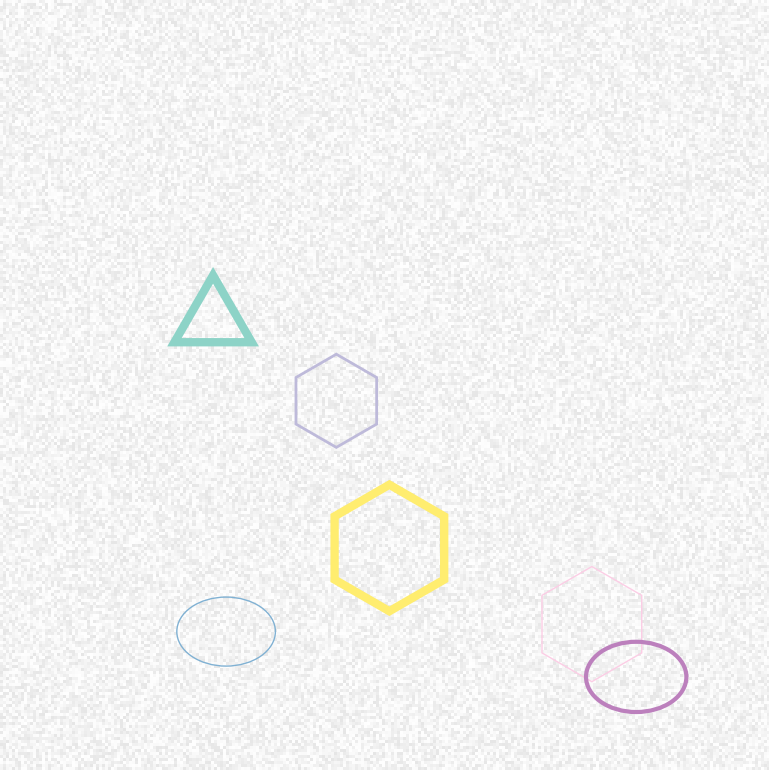[{"shape": "triangle", "thickness": 3, "radius": 0.29, "center": [0.277, 0.585]}, {"shape": "hexagon", "thickness": 1, "radius": 0.3, "center": [0.437, 0.479]}, {"shape": "oval", "thickness": 0.5, "radius": 0.32, "center": [0.294, 0.18]}, {"shape": "hexagon", "thickness": 0.5, "radius": 0.37, "center": [0.769, 0.189]}, {"shape": "oval", "thickness": 1.5, "radius": 0.33, "center": [0.826, 0.121]}, {"shape": "hexagon", "thickness": 3, "radius": 0.41, "center": [0.506, 0.288]}]